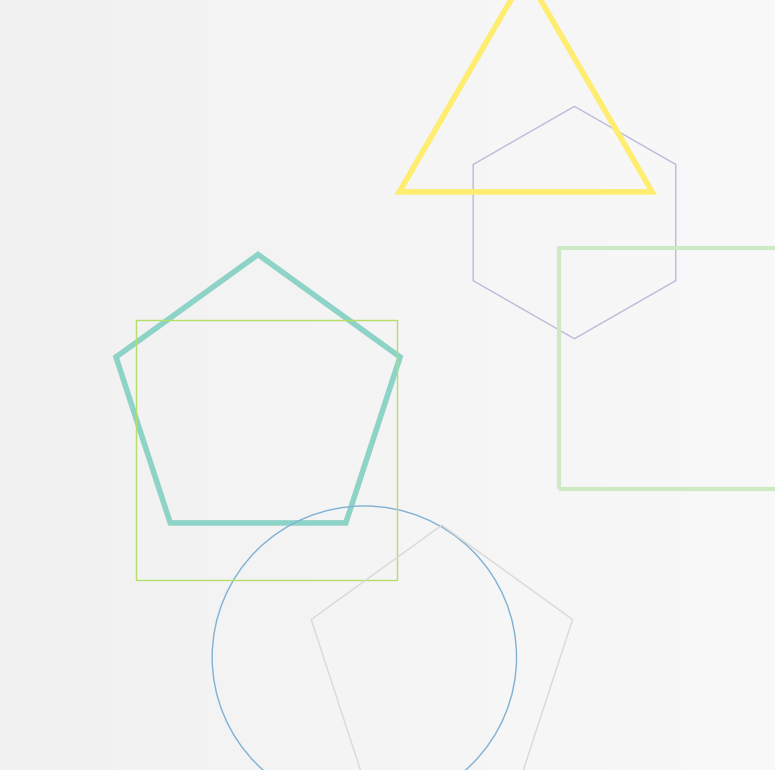[{"shape": "pentagon", "thickness": 2, "radius": 0.96, "center": [0.333, 0.477]}, {"shape": "hexagon", "thickness": 0.5, "radius": 0.75, "center": [0.741, 0.711]}, {"shape": "circle", "thickness": 0.5, "radius": 0.98, "center": [0.47, 0.147]}, {"shape": "square", "thickness": 0.5, "radius": 0.84, "center": [0.344, 0.416]}, {"shape": "pentagon", "thickness": 0.5, "radius": 0.89, "center": [0.57, 0.141]}, {"shape": "square", "thickness": 1.5, "radius": 0.78, "center": [0.878, 0.521]}, {"shape": "triangle", "thickness": 2, "radius": 0.94, "center": [0.678, 0.845]}]